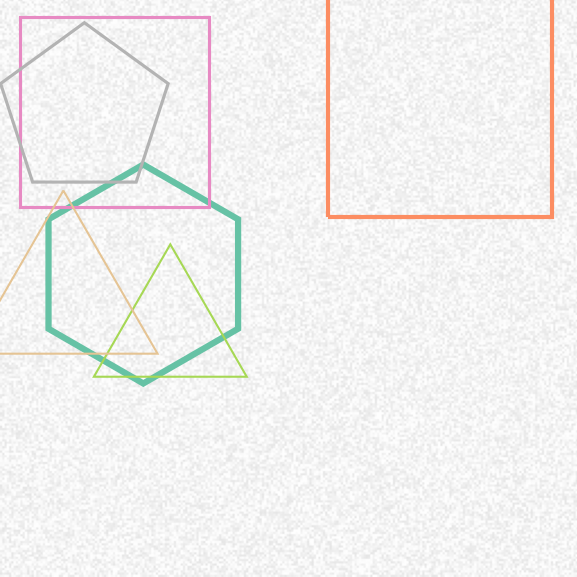[{"shape": "hexagon", "thickness": 3, "radius": 0.95, "center": [0.248, 0.525]}, {"shape": "square", "thickness": 2, "radius": 0.97, "center": [0.762, 0.817]}, {"shape": "square", "thickness": 1.5, "radius": 0.82, "center": [0.198, 0.805]}, {"shape": "triangle", "thickness": 1, "radius": 0.76, "center": [0.295, 0.423]}, {"shape": "triangle", "thickness": 1, "radius": 0.94, "center": [0.11, 0.481]}, {"shape": "pentagon", "thickness": 1.5, "radius": 0.76, "center": [0.146, 0.807]}]